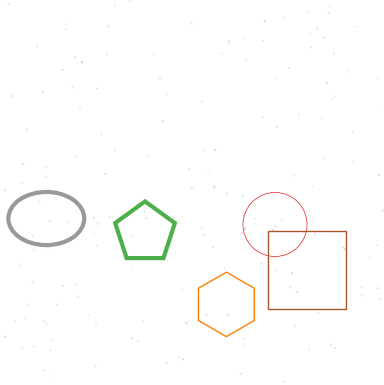[{"shape": "circle", "thickness": 0.5, "radius": 0.42, "center": [0.714, 0.417]}, {"shape": "pentagon", "thickness": 3, "radius": 0.41, "center": [0.377, 0.395]}, {"shape": "hexagon", "thickness": 1, "radius": 0.42, "center": [0.588, 0.209]}, {"shape": "square", "thickness": 1, "radius": 0.5, "center": [0.798, 0.299]}, {"shape": "oval", "thickness": 3, "radius": 0.49, "center": [0.12, 0.432]}]